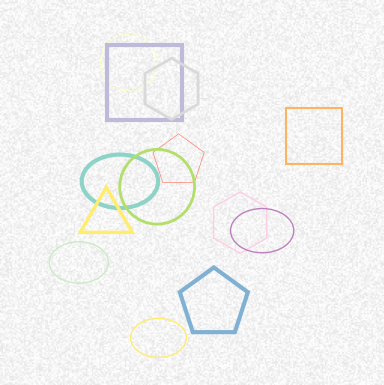[{"shape": "oval", "thickness": 3, "radius": 0.5, "center": [0.312, 0.529]}, {"shape": "circle", "thickness": 0.5, "radius": 0.37, "center": [0.334, 0.837]}, {"shape": "square", "thickness": 3, "radius": 0.49, "center": [0.375, 0.786]}, {"shape": "pentagon", "thickness": 0.5, "radius": 0.35, "center": [0.464, 0.582]}, {"shape": "pentagon", "thickness": 3, "radius": 0.46, "center": [0.555, 0.212]}, {"shape": "square", "thickness": 1.5, "radius": 0.36, "center": [0.815, 0.646]}, {"shape": "circle", "thickness": 2, "radius": 0.49, "center": [0.408, 0.515]}, {"shape": "hexagon", "thickness": 1, "radius": 0.4, "center": [0.624, 0.422]}, {"shape": "hexagon", "thickness": 2, "radius": 0.4, "center": [0.446, 0.769]}, {"shape": "oval", "thickness": 1, "radius": 0.41, "center": [0.681, 0.401]}, {"shape": "oval", "thickness": 1, "radius": 0.38, "center": [0.205, 0.318]}, {"shape": "oval", "thickness": 1, "radius": 0.36, "center": [0.412, 0.122]}, {"shape": "triangle", "thickness": 2.5, "radius": 0.39, "center": [0.276, 0.435]}]